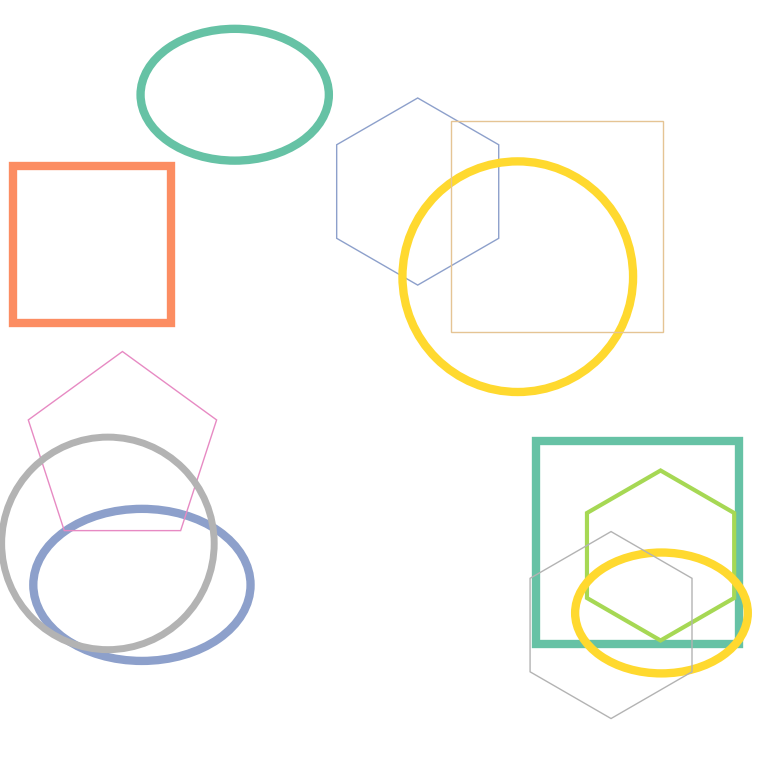[{"shape": "square", "thickness": 3, "radius": 0.66, "center": [0.828, 0.296]}, {"shape": "oval", "thickness": 3, "radius": 0.61, "center": [0.305, 0.877]}, {"shape": "square", "thickness": 3, "radius": 0.51, "center": [0.12, 0.682]}, {"shape": "hexagon", "thickness": 0.5, "radius": 0.61, "center": [0.542, 0.751]}, {"shape": "oval", "thickness": 3, "radius": 0.71, "center": [0.184, 0.24]}, {"shape": "pentagon", "thickness": 0.5, "radius": 0.64, "center": [0.159, 0.415]}, {"shape": "hexagon", "thickness": 1.5, "radius": 0.55, "center": [0.858, 0.279]}, {"shape": "oval", "thickness": 3, "radius": 0.56, "center": [0.859, 0.204]}, {"shape": "circle", "thickness": 3, "radius": 0.75, "center": [0.672, 0.641]}, {"shape": "square", "thickness": 0.5, "radius": 0.69, "center": [0.723, 0.706]}, {"shape": "hexagon", "thickness": 0.5, "radius": 0.61, "center": [0.794, 0.188]}, {"shape": "circle", "thickness": 2.5, "radius": 0.69, "center": [0.14, 0.294]}]